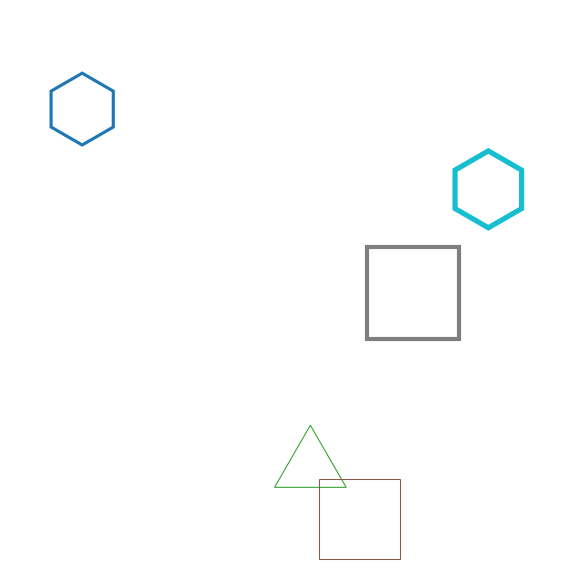[{"shape": "hexagon", "thickness": 1.5, "radius": 0.31, "center": [0.142, 0.81]}, {"shape": "triangle", "thickness": 0.5, "radius": 0.36, "center": [0.537, 0.191]}, {"shape": "square", "thickness": 0.5, "radius": 0.35, "center": [0.622, 0.1]}, {"shape": "square", "thickness": 2, "radius": 0.4, "center": [0.715, 0.492]}, {"shape": "hexagon", "thickness": 2.5, "radius": 0.33, "center": [0.846, 0.671]}]